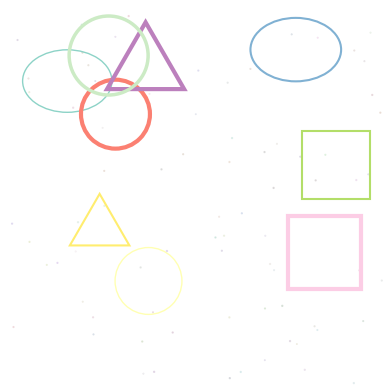[{"shape": "oval", "thickness": 1, "radius": 0.58, "center": [0.175, 0.789]}, {"shape": "circle", "thickness": 1, "radius": 0.43, "center": [0.386, 0.27]}, {"shape": "circle", "thickness": 3, "radius": 0.45, "center": [0.3, 0.703]}, {"shape": "oval", "thickness": 1.5, "radius": 0.59, "center": [0.768, 0.871]}, {"shape": "square", "thickness": 1.5, "radius": 0.44, "center": [0.872, 0.571]}, {"shape": "square", "thickness": 3, "radius": 0.48, "center": [0.842, 0.343]}, {"shape": "triangle", "thickness": 3, "radius": 0.58, "center": [0.378, 0.826]}, {"shape": "circle", "thickness": 2.5, "radius": 0.51, "center": [0.282, 0.856]}, {"shape": "triangle", "thickness": 1.5, "radius": 0.45, "center": [0.259, 0.407]}]